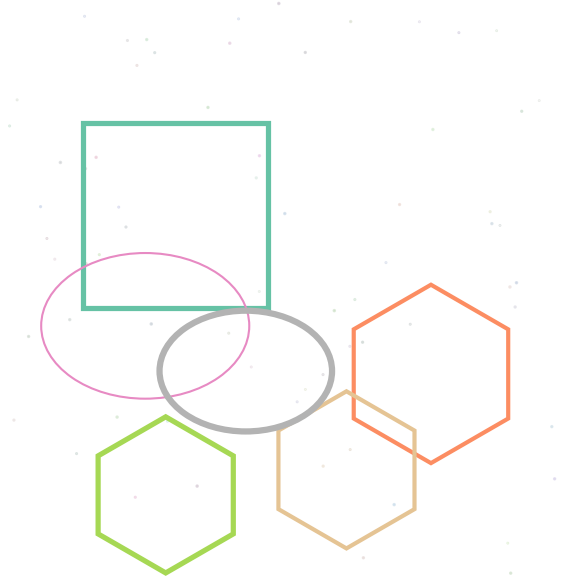[{"shape": "square", "thickness": 2.5, "radius": 0.8, "center": [0.303, 0.626]}, {"shape": "hexagon", "thickness": 2, "radius": 0.77, "center": [0.746, 0.352]}, {"shape": "oval", "thickness": 1, "radius": 0.9, "center": [0.251, 0.435]}, {"shape": "hexagon", "thickness": 2.5, "radius": 0.68, "center": [0.287, 0.142]}, {"shape": "hexagon", "thickness": 2, "radius": 0.68, "center": [0.6, 0.186]}, {"shape": "oval", "thickness": 3, "radius": 0.75, "center": [0.426, 0.357]}]